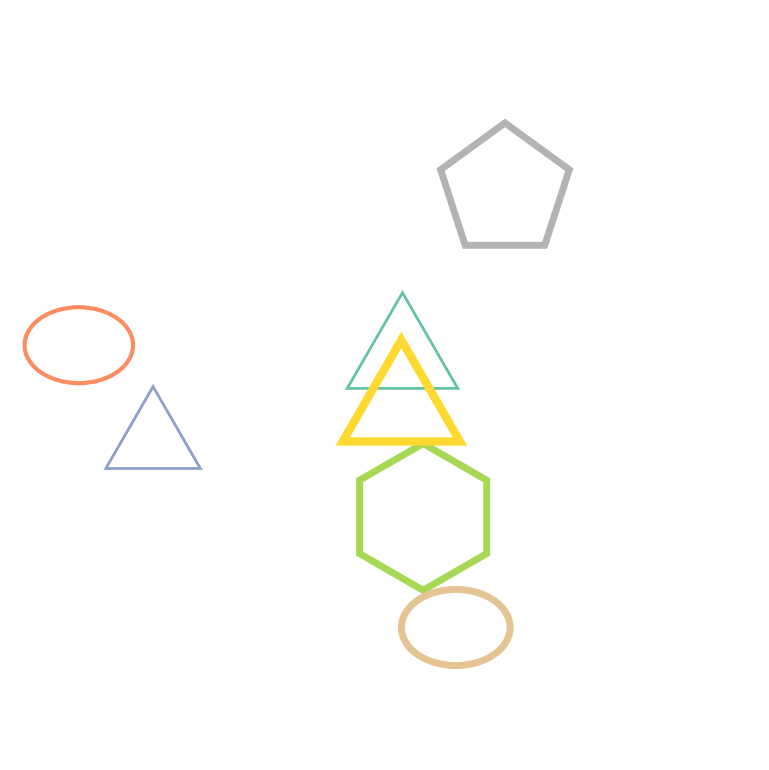[{"shape": "triangle", "thickness": 1, "radius": 0.41, "center": [0.523, 0.537]}, {"shape": "oval", "thickness": 1.5, "radius": 0.35, "center": [0.102, 0.552]}, {"shape": "triangle", "thickness": 1, "radius": 0.35, "center": [0.199, 0.427]}, {"shape": "hexagon", "thickness": 2.5, "radius": 0.48, "center": [0.55, 0.329]}, {"shape": "triangle", "thickness": 3, "radius": 0.44, "center": [0.521, 0.471]}, {"shape": "oval", "thickness": 2.5, "radius": 0.35, "center": [0.592, 0.185]}, {"shape": "pentagon", "thickness": 2.5, "radius": 0.44, "center": [0.656, 0.752]}]